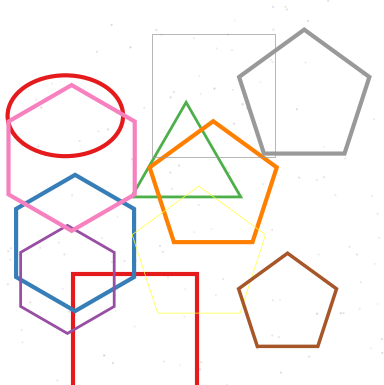[{"shape": "oval", "thickness": 3, "radius": 0.75, "center": [0.17, 0.699]}, {"shape": "square", "thickness": 3, "radius": 0.8, "center": [0.351, 0.128]}, {"shape": "hexagon", "thickness": 3, "radius": 0.88, "center": [0.195, 0.369]}, {"shape": "triangle", "thickness": 2, "radius": 0.82, "center": [0.483, 0.57]}, {"shape": "hexagon", "thickness": 2, "radius": 0.7, "center": [0.175, 0.274]}, {"shape": "pentagon", "thickness": 3, "radius": 0.87, "center": [0.554, 0.512]}, {"shape": "pentagon", "thickness": 0.5, "radius": 0.91, "center": [0.516, 0.334]}, {"shape": "pentagon", "thickness": 2.5, "radius": 0.67, "center": [0.747, 0.209]}, {"shape": "hexagon", "thickness": 3, "radius": 0.95, "center": [0.186, 0.59]}, {"shape": "square", "thickness": 0.5, "radius": 0.8, "center": [0.555, 0.752]}, {"shape": "pentagon", "thickness": 3, "radius": 0.89, "center": [0.79, 0.745]}]